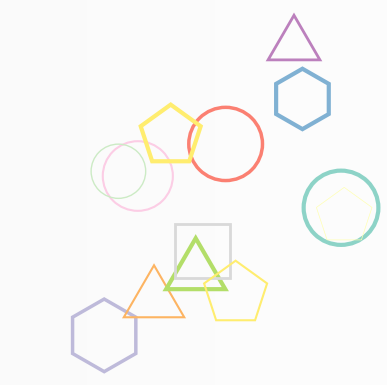[{"shape": "circle", "thickness": 3, "radius": 0.48, "center": [0.88, 0.46]}, {"shape": "pentagon", "thickness": 0.5, "radius": 0.38, "center": [0.888, 0.438]}, {"shape": "hexagon", "thickness": 2.5, "radius": 0.47, "center": [0.269, 0.129]}, {"shape": "circle", "thickness": 2.5, "radius": 0.48, "center": [0.582, 0.626]}, {"shape": "hexagon", "thickness": 3, "radius": 0.39, "center": [0.781, 0.743]}, {"shape": "triangle", "thickness": 1.5, "radius": 0.45, "center": [0.397, 0.221]}, {"shape": "triangle", "thickness": 3, "radius": 0.44, "center": [0.505, 0.293]}, {"shape": "circle", "thickness": 1.5, "radius": 0.45, "center": [0.356, 0.543]}, {"shape": "square", "thickness": 2, "radius": 0.35, "center": [0.522, 0.347]}, {"shape": "triangle", "thickness": 2, "radius": 0.39, "center": [0.759, 0.883]}, {"shape": "circle", "thickness": 1, "radius": 0.35, "center": [0.306, 0.555]}, {"shape": "pentagon", "thickness": 3, "radius": 0.41, "center": [0.44, 0.647]}, {"shape": "pentagon", "thickness": 1.5, "radius": 0.43, "center": [0.608, 0.237]}]